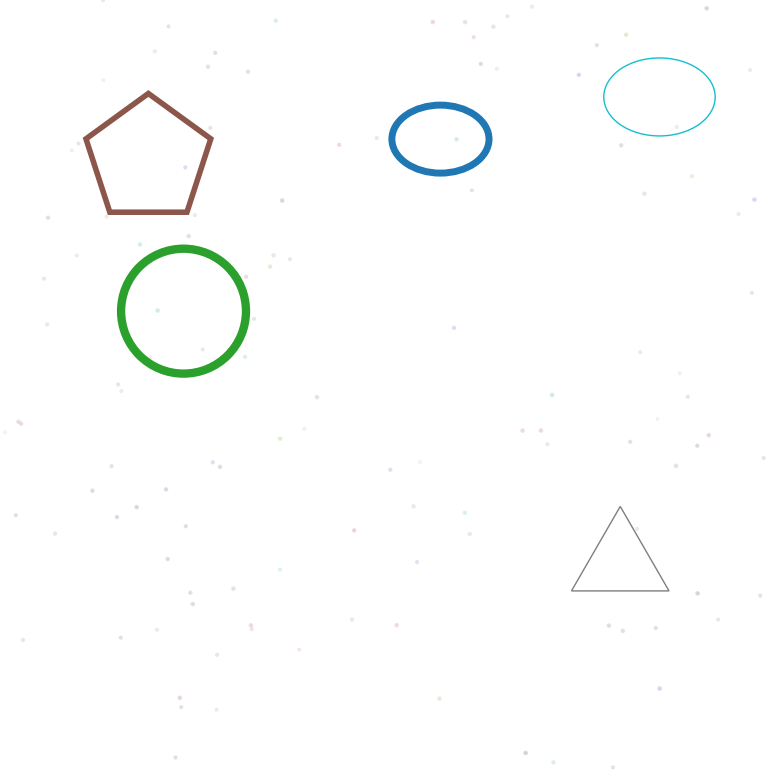[{"shape": "oval", "thickness": 2.5, "radius": 0.32, "center": [0.572, 0.819]}, {"shape": "circle", "thickness": 3, "radius": 0.41, "center": [0.238, 0.596]}, {"shape": "pentagon", "thickness": 2, "radius": 0.43, "center": [0.193, 0.793]}, {"shape": "triangle", "thickness": 0.5, "radius": 0.37, "center": [0.806, 0.269]}, {"shape": "oval", "thickness": 0.5, "radius": 0.36, "center": [0.856, 0.874]}]